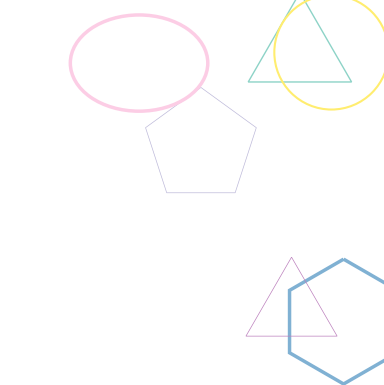[{"shape": "triangle", "thickness": 1, "radius": 0.77, "center": [0.779, 0.865]}, {"shape": "pentagon", "thickness": 0.5, "radius": 0.76, "center": [0.522, 0.622]}, {"shape": "hexagon", "thickness": 2.5, "radius": 0.81, "center": [0.892, 0.165]}, {"shape": "oval", "thickness": 2.5, "radius": 0.89, "center": [0.361, 0.836]}, {"shape": "triangle", "thickness": 0.5, "radius": 0.68, "center": [0.757, 0.195]}, {"shape": "circle", "thickness": 1.5, "radius": 0.74, "center": [0.861, 0.864]}]